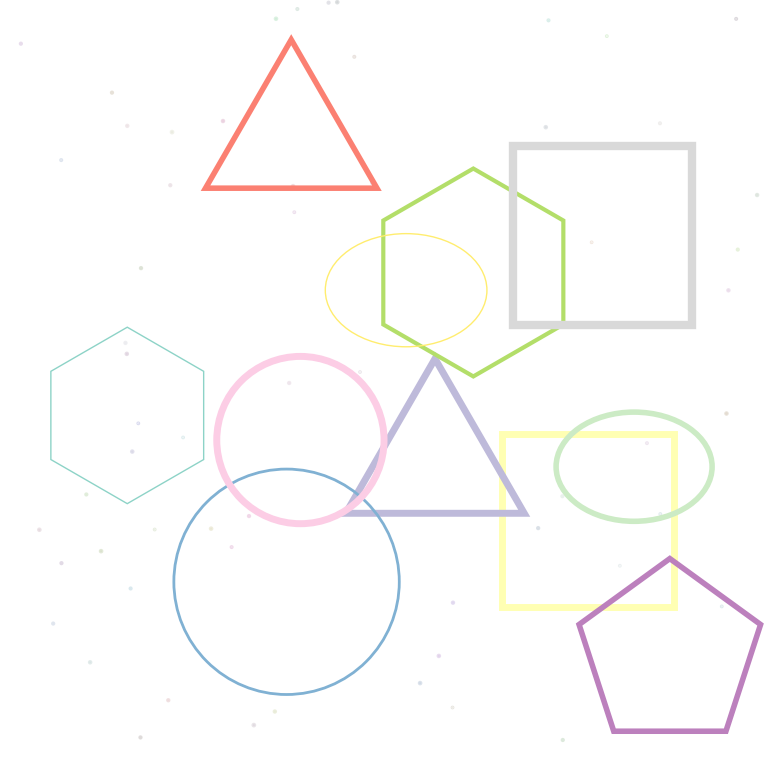[{"shape": "hexagon", "thickness": 0.5, "radius": 0.57, "center": [0.165, 0.46]}, {"shape": "square", "thickness": 2.5, "radius": 0.56, "center": [0.764, 0.324]}, {"shape": "triangle", "thickness": 2.5, "radius": 0.67, "center": [0.565, 0.4]}, {"shape": "triangle", "thickness": 2, "radius": 0.64, "center": [0.378, 0.82]}, {"shape": "circle", "thickness": 1, "radius": 0.73, "center": [0.372, 0.244]}, {"shape": "hexagon", "thickness": 1.5, "radius": 0.67, "center": [0.615, 0.646]}, {"shape": "circle", "thickness": 2.5, "radius": 0.54, "center": [0.39, 0.429]}, {"shape": "square", "thickness": 3, "radius": 0.58, "center": [0.782, 0.694]}, {"shape": "pentagon", "thickness": 2, "radius": 0.62, "center": [0.87, 0.151]}, {"shape": "oval", "thickness": 2, "radius": 0.51, "center": [0.824, 0.394]}, {"shape": "oval", "thickness": 0.5, "radius": 0.52, "center": [0.527, 0.623]}]